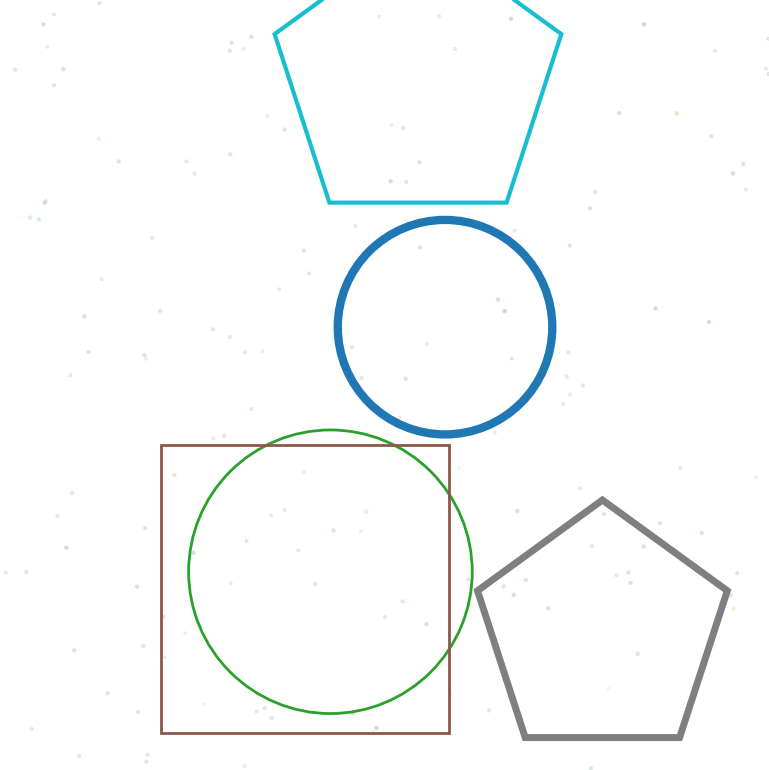[{"shape": "circle", "thickness": 3, "radius": 0.7, "center": [0.578, 0.575]}, {"shape": "circle", "thickness": 1, "radius": 0.92, "center": [0.429, 0.257]}, {"shape": "square", "thickness": 1, "radius": 0.94, "center": [0.396, 0.235]}, {"shape": "pentagon", "thickness": 2.5, "radius": 0.85, "center": [0.782, 0.18]}, {"shape": "pentagon", "thickness": 1.5, "radius": 0.98, "center": [0.543, 0.895]}]